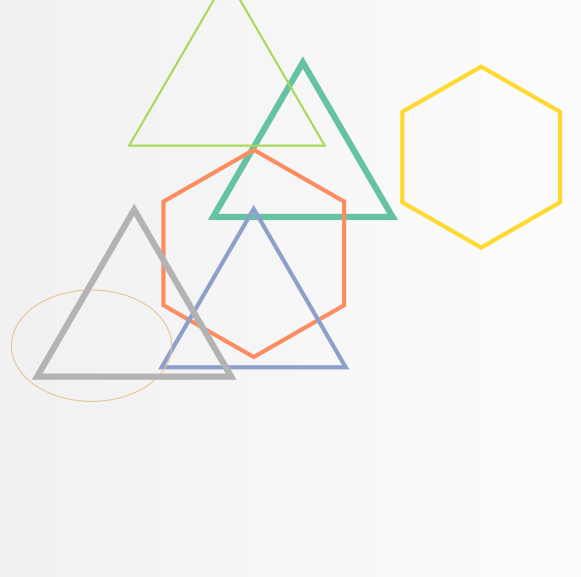[{"shape": "triangle", "thickness": 3, "radius": 0.89, "center": [0.521, 0.713]}, {"shape": "hexagon", "thickness": 2, "radius": 0.9, "center": [0.437, 0.56]}, {"shape": "triangle", "thickness": 2, "radius": 0.91, "center": [0.436, 0.455]}, {"shape": "triangle", "thickness": 1, "radius": 0.97, "center": [0.39, 0.844]}, {"shape": "hexagon", "thickness": 2, "radius": 0.78, "center": [0.828, 0.727]}, {"shape": "oval", "thickness": 0.5, "radius": 0.69, "center": [0.158, 0.401]}, {"shape": "triangle", "thickness": 3, "radius": 0.96, "center": [0.231, 0.443]}]